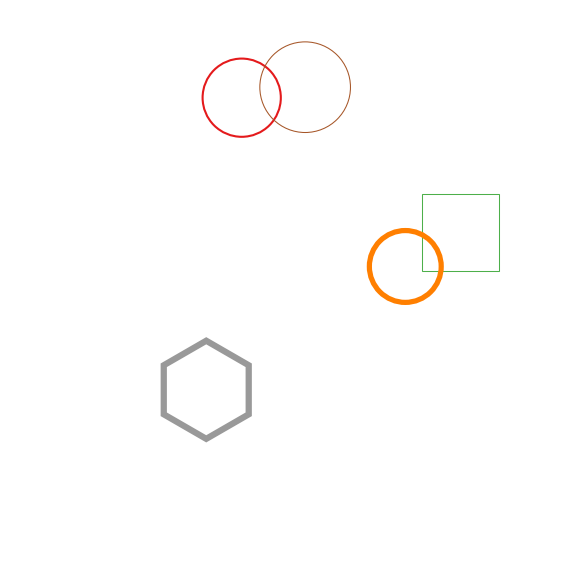[{"shape": "circle", "thickness": 1, "radius": 0.34, "center": [0.419, 0.83]}, {"shape": "square", "thickness": 0.5, "radius": 0.33, "center": [0.797, 0.596]}, {"shape": "circle", "thickness": 2.5, "radius": 0.31, "center": [0.702, 0.538]}, {"shape": "circle", "thickness": 0.5, "radius": 0.39, "center": [0.528, 0.848]}, {"shape": "hexagon", "thickness": 3, "radius": 0.42, "center": [0.357, 0.324]}]